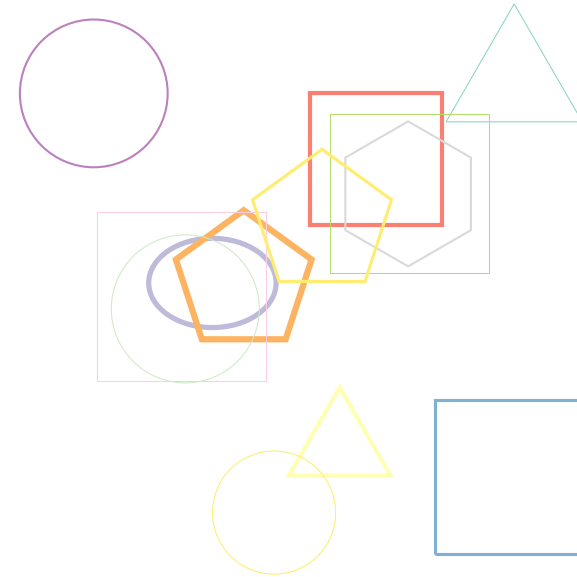[{"shape": "triangle", "thickness": 0.5, "radius": 0.68, "center": [0.89, 0.856]}, {"shape": "triangle", "thickness": 2, "radius": 0.51, "center": [0.588, 0.226]}, {"shape": "oval", "thickness": 2.5, "radius": 0.55, "center": [0.368, 0.509]}, {"shape": "square", "thickness": 2, "radius": 0.57, "center": [0.652, 0.723]}, {"shape": "square", "thickness": 1.5, "radius": 0.67, "center": [0.887, 0.173]}, {"shape": "pentagon", "thickness": 3, "radius": 0.62, "center": [0.422, 0.512]}, {"shape": "square", "thickness": 0.5, "radius": 0.69, "center": [0.709, 0.664]}, {"shape": "square", "thickness": 0.5, "radius": 0.73, "center": [0.315, 0.486]}, {"shape": "hexagon", "thickness": 1, "radius": 0.63, "center": [0.707, 0.663]}, {"shape": "circle", "thickness": 1, "radius": 0.64, "center": [0.162, 0.837]}, {"shape": "circle", "thickness": 0.5, "radius": 0.64, "center": [0.321, 0.464]}, {"shape": "pentagon", "thickness": 1.5, "radius": 0.63, "center": [0.558, 0.614]}, {"shape": "circle", "thickness": 0.5, "radius": 0.53, "center": [0.475, 0.112]}]